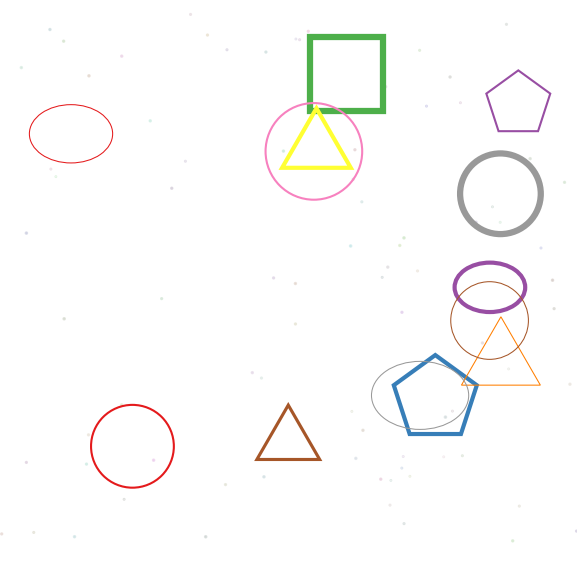[{"shape": "circle", "thickness": 1, "radius": 0.36, "center": [0.229, 0.226]}, {"shape": "oval", "thickness": 0.5, "radius": 0.36, "center": [0.123, 0.767]}, {"shape": "pentagon", "thickness": 2, "radius": 0.38, "center": [0.754, 0.309]}, {"shape": "square", "thickness": 3, "radius": 0.32, "center": [0.6, 0.871]}, {"shape": "pentagon", "thickness": 1, "radius": 0.29, "center": [0.897, 0.819]}, {"shape": "oval", "thickness": 2, "radius": 0.31, "center": [0.848, 0.502]}, {"shape": "triangle", "thickness": 0.5, "radius": 0.39, "center": [0.867, 0.372]}, {"shape": "triangle", "thickness": 2, "radius": 0.34, "center": [0.548, 0.743]}, {"shape": "circle", "thickness": 0.5, "radius": 0.34, "center": [0.848, 0.444]}, {"shape": "triangle", "thickness": 1.5, "radius": 0.31, "center": [0.499, 0.235]}, {"shape": "circle", "thickness": 1, "radius": 0.42, "center": [0.544, 0.737]}, {"shape": "circle", "thickness": 3, "radius": 0.35, "center": [0.867, 0.664]}, {"shape": "oval", "thickness": 0.5, "radius": 0.42, "center": [0.727, 0.314]}]